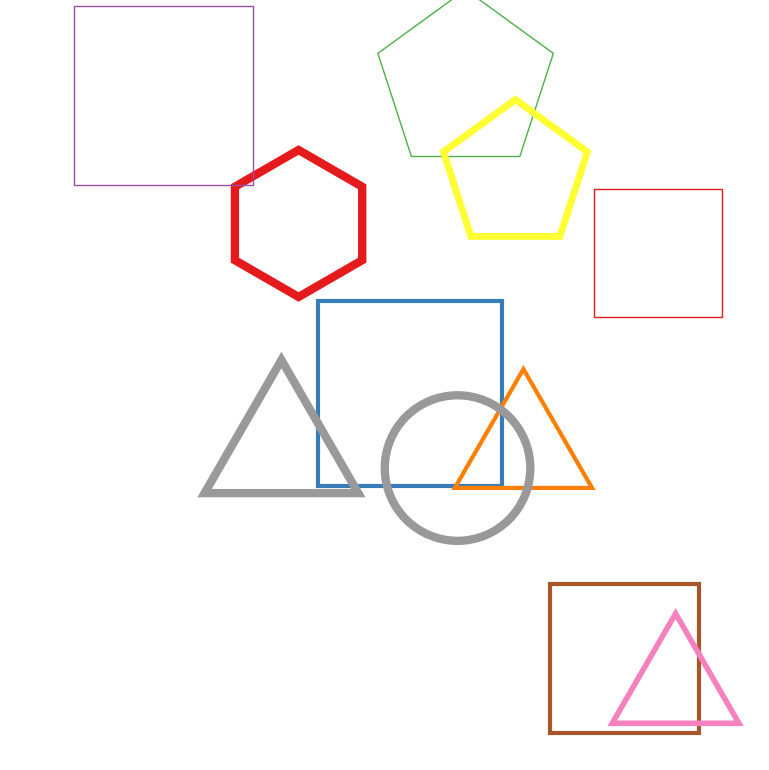[{"shape": "hexagon", "thickness": 3, "radius": 0.48, "center": [0.388, 0.71]}, {"shape": "square", "thickness": 0.5, "radius": 0.42, "center": [0.854, 0.671]}, {"shape": "square", "thickness": 1.5, "radius": 0.6, "center": [0.532, 0.489]}, {"shape": "pentagon", "thickness": 0.5, "radius": 0.6, "center": [0.605, 0.894]}, {"shape": "square", "thickness": 0.5, "radius": 0.58, "center": [0.213, 0.876]}, {"shape": "triangle", "thickness": 1.5, "radius": 0.51, "center": [0.68, 0.418]}, {"shape": "pentagon", "thickness": 2.5, "radius": 0.49, "center": [0.669, 0.772]}, {"shape": "square", "thickness": 1.5, "radius": 0.48, "center": [0.811, 0.145]}, {"shape": "triangle", "thickness": 2, "radius": 0.47, "center": [0.877, 0.108]}, {"shape": "circle", "thickness": 3, "radius": 0.47, "center": [0.594, 0.392]}, {"shape": "triangle", "thickness": 3, "radius": 0.58, "center": [0.365, 0.417]}]